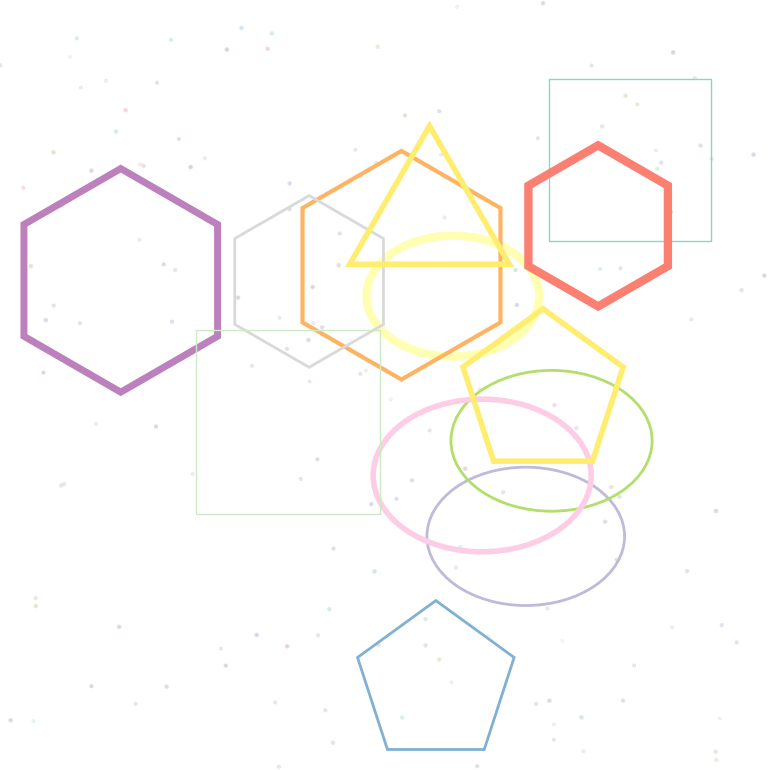[{"shape": "square", "thickness": 0.5, "radius": 0.52, "center": [0.818, 0.792]}, {"shape": "oval", "thickness": 3, "radius": 0.56, "center": [0.588, 0.616]}, {"shape": "oval", "thickness": 1, "radius": 0.64, "center": [0.683, 0.303]}, {"shape": "hexagon", "thickness": 3, "radius": 0.52, "center": [0.777, 0.707]}, {"shape": "pentagon", "thickness": 1, "radius": 0.53, "center": [0.566, 0.113]}, {"shape": "hexagon", "thickness": 1.5, "radius": 0.74, "center": [0.521, 0.656]}, {"shape": "oval", "thickness": 1, "radius": 0.65, "center": [0.716, 0.428]}, {"shape": "oval", "thickness": 2, "radius": 0.71, "center": [0.626, 0.383]}, {"shape": "hexagon", "thickness": 1, "radius": 0.56, "center": [0.401, 0.634]}, {"shape": "hexagon", "thickness": 2.5, "radius": 0.73, "center": [0.157, 0.636]}, {"shape": "square", "thickness": 0.5, "radius": 0.6, "center": [0.374, 0.452]}, {"shape": "triangle", "thickness": 2, "radius": 0.6, "center": [0.558, 0.717]}, {"shape": "pentagon", "thickness": 2, "radius": 0.55, "center": [0.705, 0.49]}]